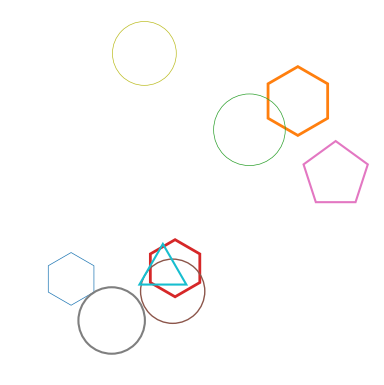[{"shape": "hexagon", "thickness": 0.5, "radius": 0.34, "center": [0.185, 0.276]}, {"shape": "hexagon", "thickness": 2, "radius": 0.45, "center": [0.774, 0.738]}, {"shape": "circle", "thickness": 0.5, "radius": 0.47, "center": [0.648, 0.663]}, {"shape": "hexagon", "thickness": 2, "radius": 0.37, "center": [0.455, 0.303]}, {"shape": "circle", "thickness": 1, "radius": 0.42, "center": [0.449, 0.244]}, {"shape": "pentagon", "thickness": 1.5, "radius": 0.44, "center": [0.872, 0.546]}, {"shape": "circle", "thickness": 1.5, "radius": 0.43, "center": [0.29, 0.168]}, {"shape": "circle", "thickness": 0.5, "radius": 0.41, "center": [0.375, 0.861]}, {"shape": "triangle", "thickness": 1.5, "radius": 0.35, "center": [0.423, 0.296]}]